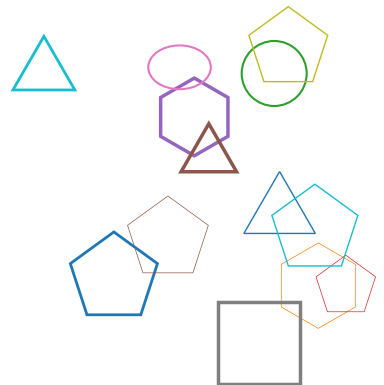[{"shape": "triangle", "thickness": 1, "radius": 0.54, "center": [0.726, 0.447]}, {"shape": "pentagon", "thickness": 2, "radius": 0.59, "center": [0.296, 0.279]}, {"shape": "hexagon", "thickness": 0.5, "radius": 0.55, "center": [0.827, 0.258]}, {"shape": "circle", "thickness": 1.5, "radius": 0.42, "center": [0.712, 0.809]}, {"shape": "pentagon", "thickness": 0.5, "radius": 0.41, "center": [0.898, 0.256]}, {"shape": "hexagon", "thickness": 2.5, "radius": 0.5, "center": [0.505, 0.696]}, {"shape": "pentagon", "thickness": 0.5, "radius": 0.55, "center": [0.436, 0.381]}, {"shape": "triangle", "thickness": 2.5, "radius": 0.42, "center": [0.542, 0.595]}, {"shape": "oval", "thickness": 1.5, "radius": 0.41, "center": [0.466, 0.825]}, {"shape": "square", "thickness": 2.5, "radius": 0.54, "center": [0.673, 0.109]}, {"shape": "pentagon", "thickness": 1, "radius": 0.54, "center": [0.749, 0.875]}, {"shape": "triangle", "thickness": 2, "radius": 0.46, "center": [0.114, 0.813]}, {"shape": "pentagon", "thickness": 1, "radius": 0.59, "center": [0.818, 0.404]}]